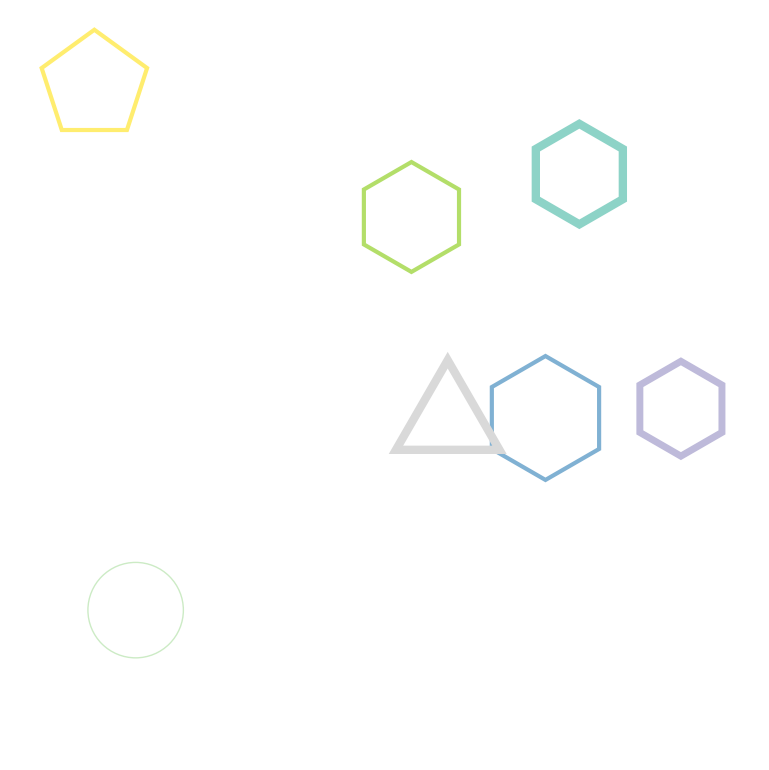[{"shape": "hexagon", "thickness": 3, "radius": 0.33, "center": [0.752, 0.774]}, {"shape": "hexagon", "thickness": 2.5, "radius": 0.31, "center": [0.884, 0.469]}, {"shape": "hexagon", "thickness": 1.5, "radius": 0.4, "center": [0.708, 0.457]}, {"shape": "hexagon", "thickness": 1.5, "radius": 0.36, "center": [0.534, 0.718]}, {"shape": "triangle", "thickness": 3, "radius": 0.39, "center": [0.581, 0.455]}, {"shape": "circle", "thickness": 0.5, "radius": 0.31, "center": [0.176, 0.208]}, {"shape": "pentagon", "thickness": 1.5, "radius": 0.36, "center": [0.123, 0.889]}]